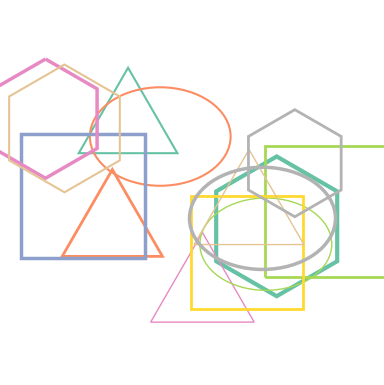[{"shape": "hexagon", "thickness": 3, "radius": 0.91, "center": [0.719, 0.412]}, {"shape": "triangle", "thickness": 1.5, "radius": 0.74, "center": [0.333, 0.676]}, {"shape": "triangle", "thickness": 2, "radius": 0.75, "center": [0.292, 0.409]}, {"shape": "oval", "thickness": 1.5, "radius": 0.91, "center": [0.416, 0.645]}, {"shape": "square", "thickness": 2.5, "radius": 0.8, "center": [0.215, 0.491]}, {"shape": "hexagon", "thickness": 2.5, "radius": 0.77, "center": [0.118, 0.692]}, {"shape": "triangle", "thickness": 1, "radius": 0.78, "center": [0.526, 0.241]}, {"shape": "square", "thickness": 2, "radius": 0.85, "center": [0.859, 0.451]}, {"shape": "oval", "thickness": 1, "radius": 0.86, "center": [0.69, 0.366]}, {"shape": "square", "thickness": 2, "radius": 0.73, "center": [0.642, 0.344]}, {"shape": "triangle", "thickness": 1, "radius": 0.82, "center": [0.647, 0.447]}, {"shape": "hexagon", "thickness": 1.5, "radius": 0.83, "center": [0.167, 0.666]}, {"shape": "hexagon", "thickness": 2, "radius": 0.7, "center": [0.766, 0.576]}, {"shape": "oval", "thickness": 2.5, "radius": 0.95, "center": [0.682, 0.433]}]